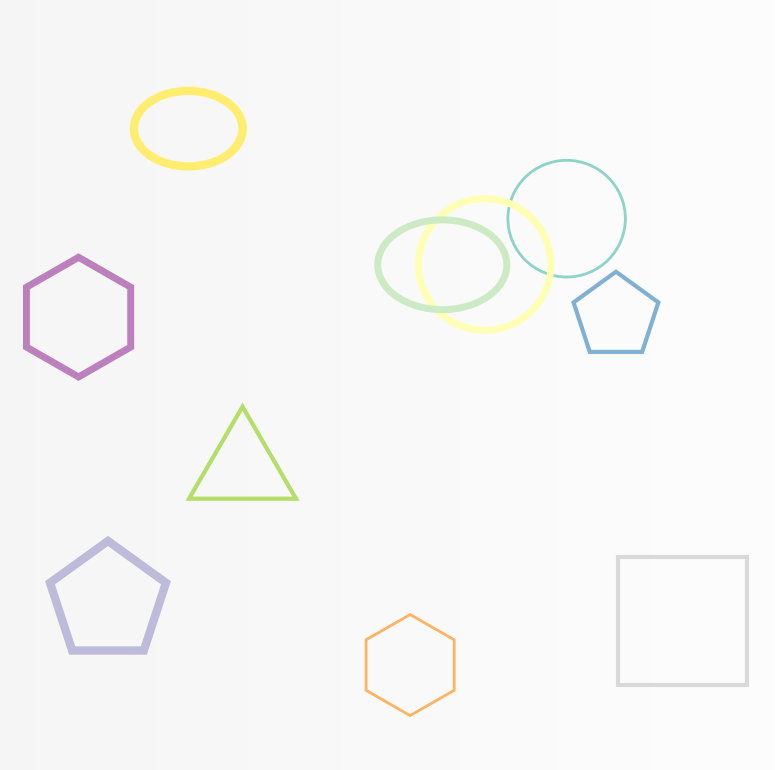[{"shape": "circle", "thickness": 1, "radius": 0.38, "center": [0.731, 0.716]}, {"shape": "circle", "thickness": 2.5, "radius": 0.43, "center": [0.625, 0.656]}, {"shape": "pentagon", "thickness": 3, "radius": 0.39, "center": [0.139, 0.219]}, {"shape": "pentagon", "thickness": 1.5, "radius": 0.29, "center": [0.795, 0.59]}, {"shape": "hexagon", "thickness": 1, "radius": 0.33, "center": [0.529, 0.136]}, {"shape": "triangle", "thickness": 1.5, "radius": 0.4, "center": [0.313, 0.392]}, {"shape": "square", "thickness": 1.5, "radius": 0.42, "center": [0.88, 0.193]}, {"shape": "hexagon", "thickness": 2.5, "radius": 0.39, "center": [0.101, 0.588]}, {"shape": "oval", "thickness": 2.5, "radius": 0.42, "center": [0.571, 0.656]}, {"shape": "oval", "thickness": 3, "radius": 0.35, "center": [0.243, 0.833]}]